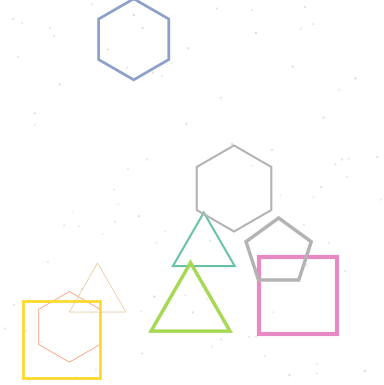[{"shape": "triangle", "thickness": 1.5, "radius": 0.46, "center": [0.529, 0.355]}, {"shape": "hexagon", "thickness": 0.5, "radius": 0.46, "center": [0.18, 0.151]}, {"shape": "hexagon", "thickness": 2, "radius": 0.53, "center": [0.347, 0.898]}, {"shape": "square", "thickness": 3, "radius": 0.5, "center": [0.774, 0.233]}, {"shape": "triangle", "thickness": 2.5, "radius": 0.59, "center": [0.495, 0.199]}, {"shape": "square", "thickness": 2, "radius": 0.5, "center": [0.16, 0.118]}, {"shape": "triangle", "thickness": 0.5, "radius": 0.42, "center": [0.254, 0.232]}, {"shape": "pentagon", "thickness": 2.5, "radius": 0.45, "center": [0.724, 0.345]}, {"shape": "hexagon", "thickness": 1.5, "radius": 0.56, "center": [0.608, 0.51]}]